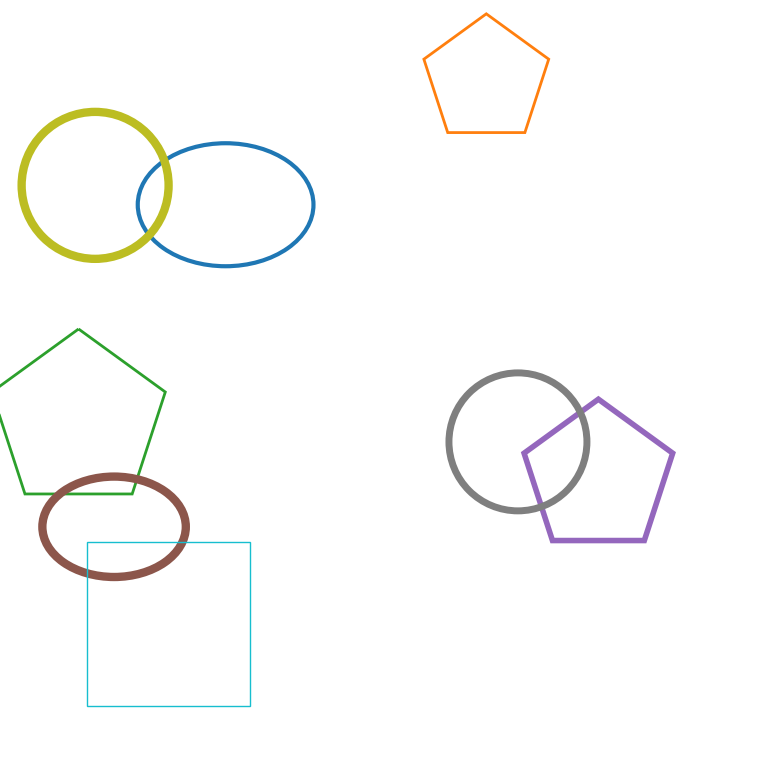[{"shape": "oval", "thickness": 1.5, "radius": 0.57, "center": [0.293, 0.734]}, {"shape": "pentagon", "thickness": 1, "radius": 0.43, "center": [0.632, 0.897]}, {"shape": "pentagon", "thickness": 1, "radius": 0.59, "center": [0.102, 0.454]}, {"shape": "pentagon", "thickness": 2, "radius": 0.51, "center": [0.777, 0.38]}, {"shape": "oval", "thickness": 3, "radius": 0.47, "center": [0.148, 0.316]}, {"shape": "circle", "thickness": 2.5, "radius": 0.45, "center": [0.673, 0.426]}, {"shape": "circle", "thickness": 3, "radius": 0.48, "center": [0.124, 0.759]}, {"shape": "square", "thickness": 0.5, "radius": 0.53, "center": [0.219, 0.19]}]